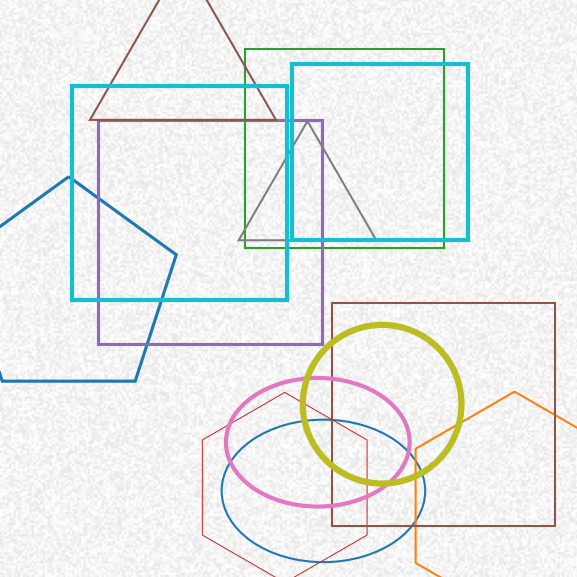[{"shape": "pentagon", "thickness": 1.5, "radius": 0.98, "center": [0.119, 0.497]}, {"shape": "oval", "thickness": 1, "radius": 0.88, "center": [0.56, 0.149]}, {"shape": "hexagon", "thickness": 1, "radius": 0.99, "center": [0.891, 0.123]}, {"shape": "square", "thickness": 1, "radius": 0.86, "center": [0.597, 0.742]}, {"shape": "hexagon", "thickness": 0.5, "radius": 0.82, "center": [0.493, 0.155]}, {"shape": "square", "thickness": 1.5, "radius": 0.97, "center": [0.364, 0.597]}, {"shape": "square", "thickness": 1, "radius": 0.96, "center": [0.768, 0.281]}, {"shape": "triangle", "thickness": 1, "radius": 0.93, "center": [0.317, 0.885]}, {"shape": "oval", "thickness": 2, "radius": 0.8, "center": [0.55, 0.233]}, {"shape": "triangle", "thickness": 1, "radius": 0.69, "center": [0.532, 0.652]}, {"shape": "circle", "thickness": 3, "radius": 0.69, "center": [0.662, 0.299]}, {"shape": "square", "thickness": 2, "radius": 0.76, "center": [0.658, 0.736]}, {"shape": "square", "thickness": 2, "radius": 0.93, "center": [0.311, 0.665]}]